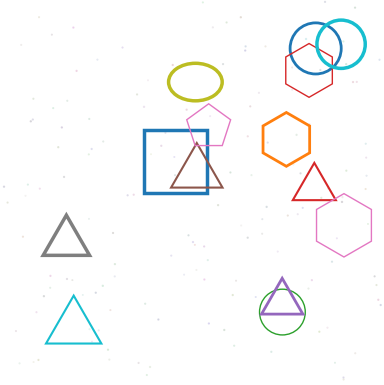[{"shape": "circle", "thickness": 2, "radius": 0.33, "center": [0.82, 0.874]}, {"shape": "square", "thickness": 2.5, "radius": 0.41, "center": [0.455, 0.58]}, {"shape": "hexagon", "thickness": 2, "radius": 0.35, "center": [0.744, 0.638]}, {"shape": "circle", "thickness": 1, "radius": 0.3, "center": [0.733, 0.189]}, {"shape": "hexagon", "thickness": 1, "radius": 0.35, "center": [0.803, 0.817]}, {"shape": "triangle", "thickness": 1.5, "radius": 0.32, "center": [0.816, 0.512]}, {"shape": "triangle", "thickness": 2, "radius": 0.31, "center": [0.733, 0.215]}, {"shape": "triangle", "thickness": 1.5, "radius": 0.39, "center": [0.511, 0.551]}, {"shape": "pentagon", "thickness": 1, "radius": 0.3, "center": [0.542, 0.67]}, {"shape": "hexagon", "thickness": 1, "radius": 0.41, "center": [0.893, 0.415]}, {"shape": "triangle", "thickness": 2.5, "radius": 0.35, "center": [0.172, 0.372]}, {"shape": "oval", "thickness": 2.5, "radius": 0.35, "center": [0.507, 0.787]}, {"shape": "triangle", "thickness": 1.5, "radius": 0.41, "center": [0.191, 0.149]}, {"shape": "circle", "thickness": 2.5, "radius": 0.31, "center": [0.886, 0.885]}]